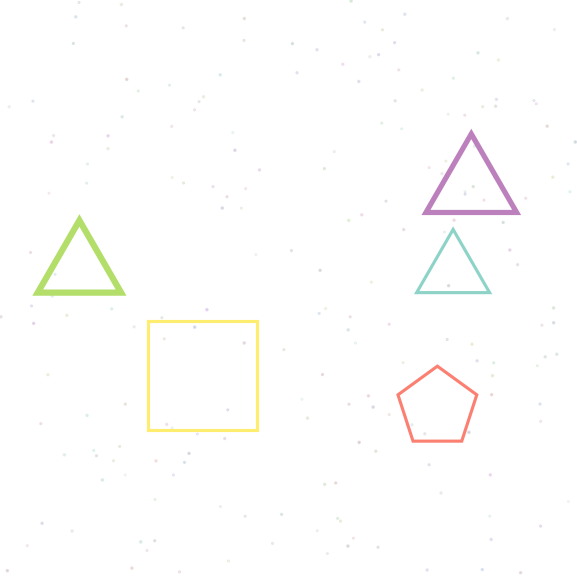[{"shape": "triangle", "thickness": 1.5, "radius": 0.36, "center": [0.785, 0.529]}, {"shape": "pentagon", "thickness": 1.5, "radius": 0.36, "center": [0.757, 0.293]}, {"shape": "triangle", "thickness": 3, "radius": 0.42, "center": [0.138, 0.534]}, {"shape": "triangle", "thickness": 2.5, "radius": 0.45, "center": [0.816, 0.677]}, {"shape": "square", "thickness": 1.5, "radius": 0.47, "center": [0.351, 0.349]}]